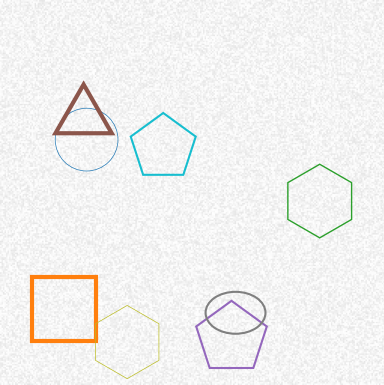[{"shape": "circle", "thickness": 0.5, "radius": 0.41, "center": [0.225, 0.637]}, {"shape": "square", "thickness": 3, "radius": 0.41, "center": [0.166, 0.197]}, {"shape": "hexagon", "thickness": 1, "radius": 0.48, "center": [0.83, 0.478]}, {"shape": "pentagon", "thickness": 1.5, "radius": 0.48, "center": [0.601, 0.122]}, {"shape": "triangle", "thickness": 3, "radius": 0.42, "center": [0.217, 0.696]}, {"shape": "oval", "thickness": 1.5, "radius": 0.39, "center": [0.612, 0.188]}, {"shape": "hexagon", "thickness": 0.5, "radius": 0.48, "center": [0.33, 0.112]}, {"shape": "pentagon", "thickness": 1.5, "radius": 0.44, "center": [0.424, 0.618]}]